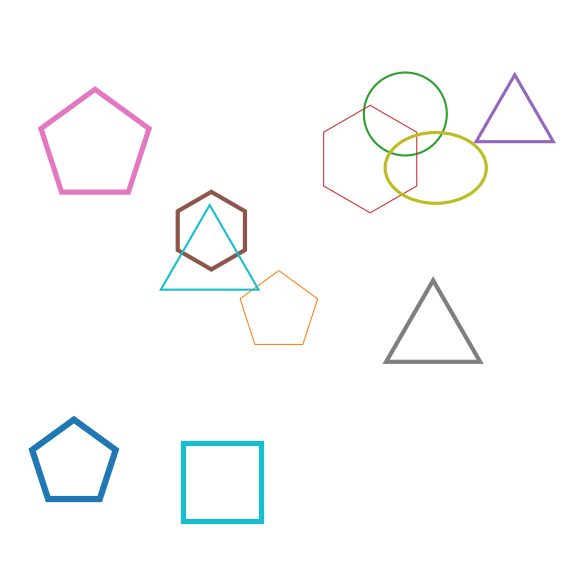[{"shape": "pentagon", "thickness": 3, "radius": 0.38, "center": [0.128, 0.197]}, {"shape": "pentagon", "thickness": 0.5, "radius": 0.35, "center": [0.483, 0.46]}, {"shape": "circle", "thickness": 1, "radius": 0.36, "center": [0.702, 0.802]}, {"shape": "hexagon", "thickness": 0.5, "radius": 0.47, "center": [0.641, 0.724]}, {"shape": "triangle", "thickness": 1.5, "radius": 0.39, "center": [0.891, 0.792]}, {"shape": "hexagon", "thickness": 2, "radius": 0.34, "center": [0.366, 0.6]}, {"shape": "pentagon", "thickness": 2.5, "radius": 0.49, "center": [0.164, 0.746]}, {"shape": "triangle", "thickness": 2, "radius": 0.47, "center": [0.75, 0.42]}, {"shape": "oval", "thickness": 1.5, "radius": 0.44, "center": [0.755, 0.708]}, {"shape": "square", "thickness": 2.5, "radius": 0.34, "center": [0.384, 0.165]}, {"shape": "triangle", "thickness": 1, "radius": 0.49, "center": [0.363, 0.546]}]